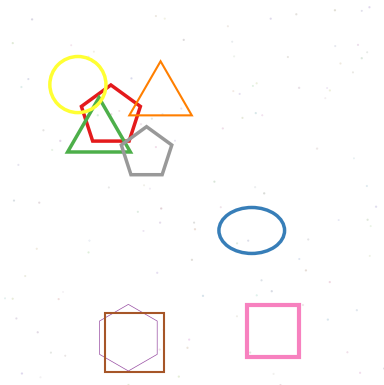[{"shape": "pentagon", "thickness": 2.5, "radius": 0.4, "center": [0.288, 0.699]}, {"shape": "oval", "thickness": 2.5, "radius": 0.43, "center": [0.654, 0.401]}, {"shape": "triangle", "thickness": 2.5, "radius": 0.47, "center": [0.257, 0.652]}, {"shape": "hexagon", "thickness": 0.5, "radius": 0.43, "center": [0.333, 0.123]}, {"shape": "triangle", "thickness": 1.5, "radius": 0.47, "center": [0.417, 0.747]}, {"shape": "circle", "thickness": 2.5, "radius": 0.36, "center": [0.202, 0.78]}, {"shape": "square", "thickness": 1.5, "radius": 0.38, "center": [0.349, 0.11]}, {"shape": "square", "thickness": 3, "radius": 0.34, "center": [0.71, 0.139]}, {"shape": "pentagon", "thickness": 2.5, "radius": 0.34, "center": [0.381, 0.602]}]